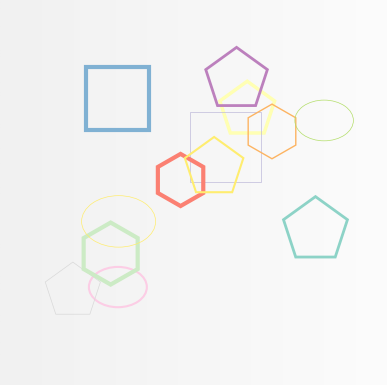[{"shape": "pentagon", "thickness": 2, "radius": 0.43, "center": [0.814, 0.403]}, {"shape": "pentagon", "thickness": 2.5, "radius": 0.37, "center": [0.638, 0.715]}, {"shape": "square", "thickness": 0.5, "radius": 0.46, "center": [0.581, 0.618]}, {"shape": "hexagon", "thickness": 3, "radius": 0.34, "center": [0.466, 0.533]}, {"shape": "square", "thickness": 3, "radius": 0.41, "center": [0.304, 0.745]}, {"shape": "hexagon", "thickness": 1, "radius": 0.35, "center": [0.702, 0.659]}, {"shape": "oval", "thickness": 0.5, "radius": 0.38, "center": [0.836, 0.687]}, {"shape": "oval", "thickness": 1.5, "radius": 0.37, "center": [0.304, 0.254]}, {"shape": "pentagon", "thickness": 0.5, "radius": 0.37, "center": [0.188, 0.244]}, {"shape": "pentagon", "thickness": 2, "radius": 0.42, "center": [0.61, 0.793]}, {"shape": "hexagon", "thickness": 3, "radius": 0.4, "center": [0.286, 0.341]}, {"shape": "pentagon", "thickness": 1.5, "radius": 0.4, "center": [0.553, 0.565]}, {"shape": "oval", "thickness": 0.5, "radius": 0.48, "center": [0.306, 0.425]}]